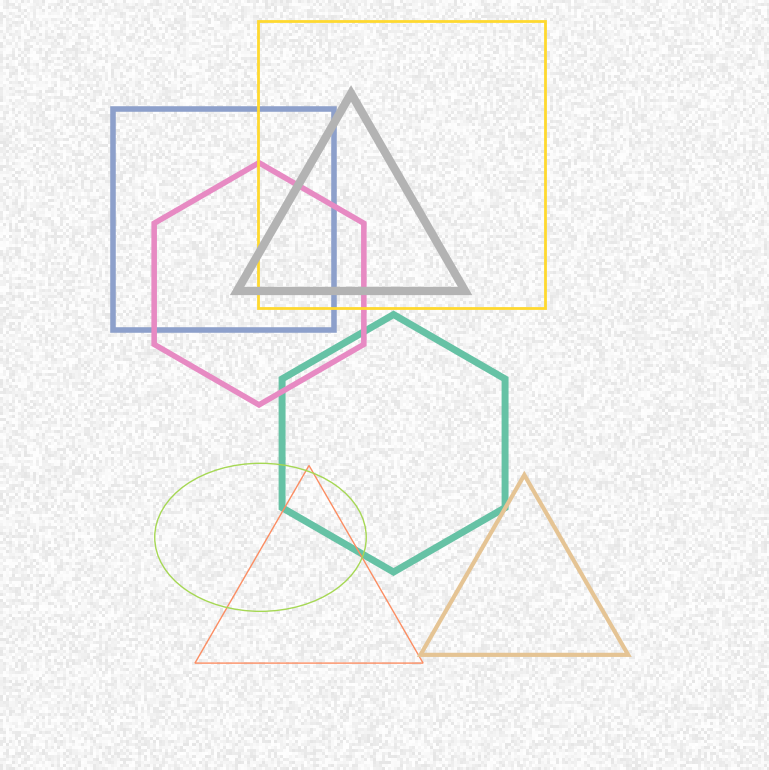[{"shape": "hexagon", "thickness": 2.5, "radius": 0.84, "center": [0.511, 0.424]}, {"shape": "triangle", "thickness": 0.5, "radius": 0.86, "center": [0.401, 0.224]}, {"shape": "square", "thickness": 2, "radius": 0.72, "center": [0.29, 0.715]}, {"shape": "hexagon", "thickness": 2, "radius": 0.79, "center": [0.336, 0.631]}, {"shape": "oval", "thickness": 0.5, "radius": 0.69, "center": [0.338, 0.302]}, {"shape": "square", "thickness": 1, "radius": 0.93, "center": [0.522, 0.786]}, {"shape": "triangle", "thickness": 1.5, "radius": 0.78, "center": [0.681, 0.227]}, {"shape": "triangle", "thickness": 3, "radius": 0.85, "center": [0.456, 0.708]}]